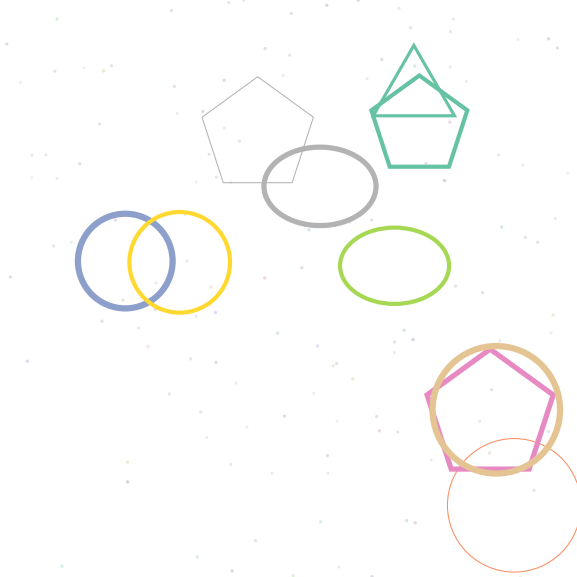[{"shape": "pentagon", "thickness": 2, "radius": 0.44, "center": [0.726, 0.781]}, {"shape": "triangle", "thickness": 1.5, "radius": 0.41, "center": [0.717, 0.839]}, {"shape": "circle", "thickness": 0.5, "radius": 0.58, "center": [0.89, 0.124]}, {"shape": "circle", "thickness": 3, "radius": 0.41, "center": [0.217, 0.547]}, {"shape": "pentagon", "thickness": 2.5, "radius": 0.57, "center": [0.849, 0.28]}, {"shape": "oval", "thickness": 2, "radius": 0.47, "center": [0.683, 0.539]}, {"shape": "circle", "thickness": 2, "radius": 0.44, "center": [0.311, 0.545]}, {"shape": "circle", "thickness": 3, "radius": 0.55, "center": [0.859, 0.29]}, {"shape": "pentagon", "thickness": 0.5, "radius": 0.51, "center": [0.446, 0.765]}, {"shape": "oval", "thickness": 2.5, "radius": 0.49, "center": [0.554, 0.676]}]